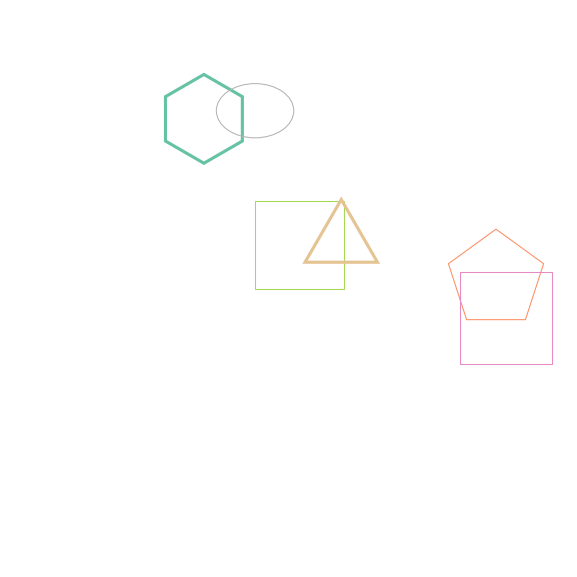[{"shape": "hexagon", "thickness": 1.5, "radius": 0.38, "center": [0.353, 0.793]}, {"shape": "pentagon", "thickness": 0.5, "radius": 0.43, "center": [0.859, 0.516]}, {"shape": "square", "thickness": 0.5, "radius": 0.4, "center": [0.876, 0.448]}, {"shape": "square", "thickness": 0.5, "radius": 0.38, "center": [0.519, 0.575]}, {"shape": "triangle", "thickness": 1.5, "radius": 0.36, "center": [0.591, 0.581]}, {"shape": "oval", "thickness": 0.5, "radius": 0.34, "center": [0.442, 0.807]}]